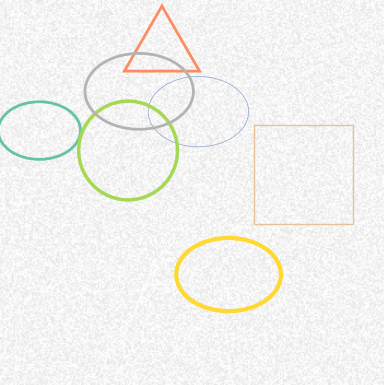[{"shape": "oval", "thickness": 2, "radius": 0.53, "center": [0.102, 0.661]}, {"shape": "triangle", "thickness": 2, "radius": 0.56, "center": [0.421, 0.872]}, {"shape": "oval", "thickness": 0.5, "radius": 0.65, "center": [0.515, 0.71]}, {"shape": "circle", "thickness": 2.5, "radius": 0.64, "center": [0.333, 0.609]}, {"shape": "oval", "thickness": 3, "radius": 0.68, "center": [0.594, 0.287]}, {"shape": "square", "thickness": 1, "radius": 0.64, "center": [0.788, 0.546]}, {"shape": "oval", "thickness": 2, "radius": 0.7, "center": [0.362, 0.763]}]